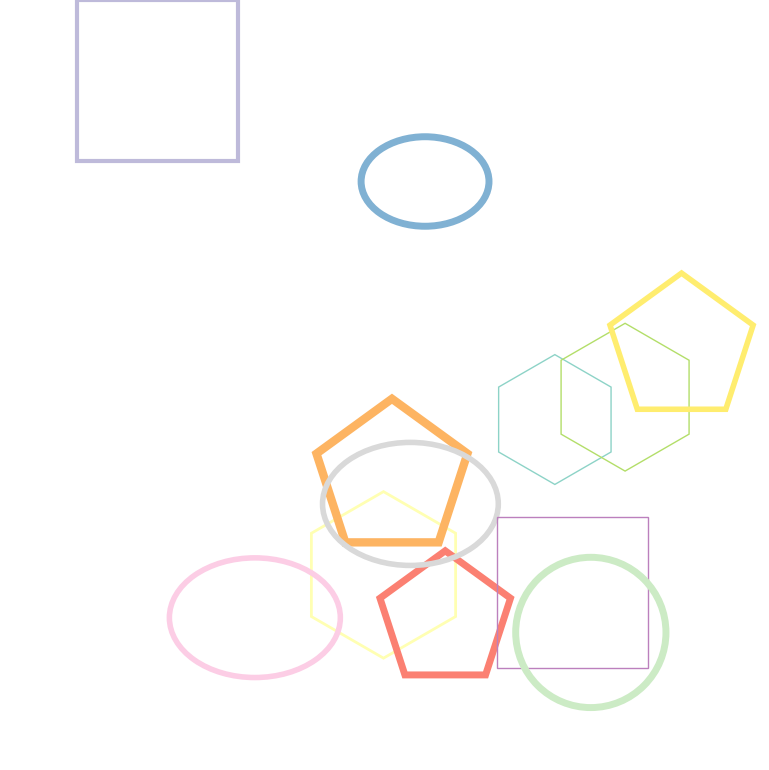[{"shape": "hexagon", "thickness": 0.5, "radius": 0.42, "center": [0.721, 0.455]}, {"shape": "hexagon", "thickness": 1, "radius": 0.54, "center": [0.498, 0.253]}, {"shape": "square", "thickness": 1.5, "radius": 0.52, "center": [0.204, 0.896]}, {"shape": "pentagon", "thickness": 2.5, "radius": 0.45, "center": [0.578, 0.196]}, {"shape": "oval", "thickness": 2.5, "radius": 0.42, "center": [0.552, 0.764]}, {"shape": "pentagon", "thickness": 3, "radius": 0.52, "center": [0.509, 0.379]}, {"shape": "hexagon", "thickness": 0.5, "radius": 0.48, "center": [0.812, 0.484]}, {"shape": "oval", "thickness": 2, "radius": 0.56, "center": [0.331, 0.198]}, {"shape": "oval", "thickness": 2, "radius": 0.57, "center": [0.533, 0.346]}, {"shape": "square", "thickness": 0.5, "radius": 0.49, "center": [0.743, 0.23]}, {"shape": "circle", "thickness": 2.5, "radius": 0.49, "center": [0.767, 0.179]}, {"shape": "pentagon", "thickness": 2, "radius": 0.49, "center": [0.885, 0.548]}]